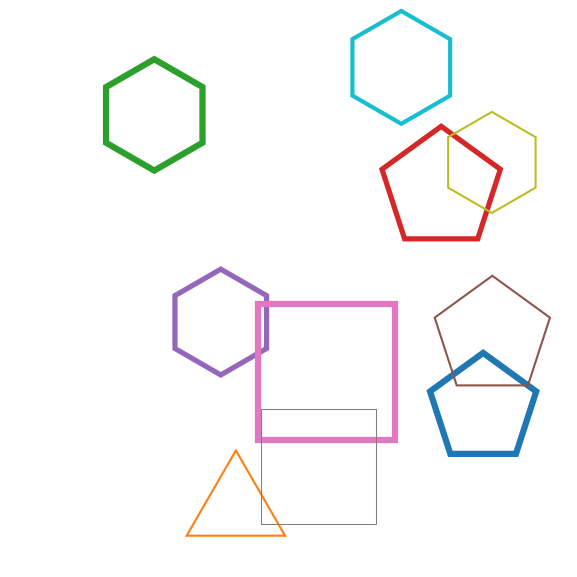[{"shape": "pentagon", "thickness": 3, "radius": 0.48, "center": [0.837, 0.291]}, {"shape": "triangle", "thickness": 1, "radius": 0.49, "center": [0.408, 0.121]}, {"shape": "hexagon", "thickness": 3, "radius": 0.48, "center": [0.267, 0.8]}, {"shape": "pentagon", "thickness": 2.5, "radius": 0.54, "center": [0.764, 0.673]}, {"shape": "hexagon", "thickness": 2.5, "radius": 0.46, "center": [0.382, 0.441]}, {"shape": "pentagon", "thickness": 1, "radius": 0.52, "center": [0.853, 0.417]}, {"shape": "square", "thickness": 3, "radius": 0.59, "center": [0.566, 0.355]}, {"shape": "square", "thickness": 0.5, "radius": 0.5, "center": [0.552, 0.191]}, {"shape": "hexagon", "thickness": 1, "radius": 0.44, "center": [0.852, 0.718]}, {"shape": "hexagon", "thickness": 2, "radius": 0.49, "center": [0.695, 0.882]}]